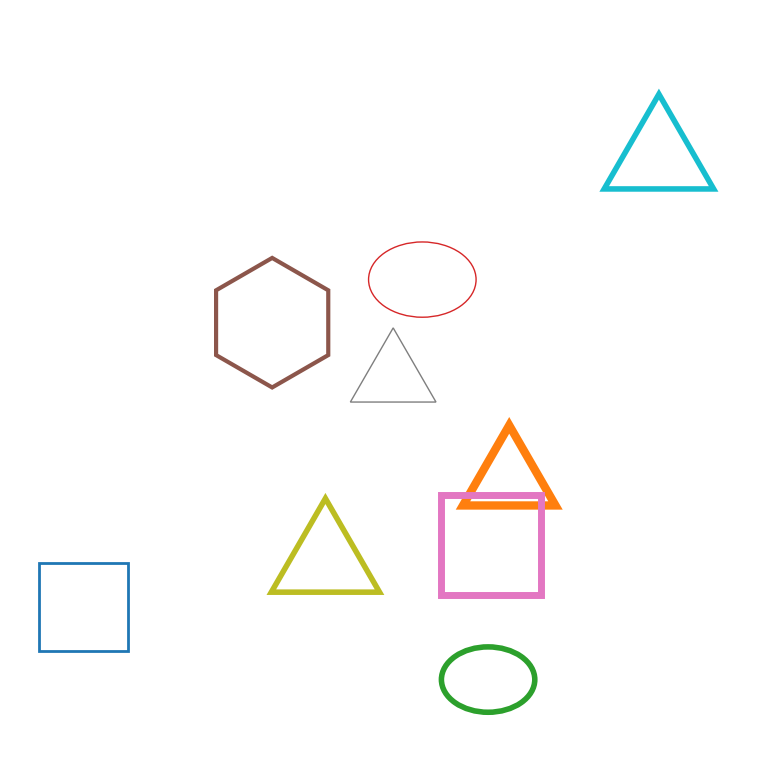[{"shape": "square", "thickness": 1, "radius": 0.29, "center": [0.108, 0.211]}, {"shape": "triangle", "thickness": 3, "radius": 0.35, "center": [0.661, 0.378]}, {"shape": "oval", "thickness": 2, "radius": 0.3, "center": [0.634, 0.117]}, {"shape": "oval", "thickness": 0.5, "radius": 0.35, "center": [0.548, 0.637]}, {"shape": "hexagon", "thickness": 1.5, "radius": 0.42, "center": [0.353, 0.581]}, {"shape": "square", "thickness": 2.5, "radius": 0.32, "center": [0.638, 0.293]}, {"shape": "triangle", "thickness": 0.5, "radius": 0.32, "center": [0.511, 0.51]}, {"shape": "triangle", "thickness": 2, "radius": 0.41, "center": [0.423, 0.272]}, {"shape": "triangle", "thickness": 2, "radius": 0.41, "center": [0.856, 0.796]}]